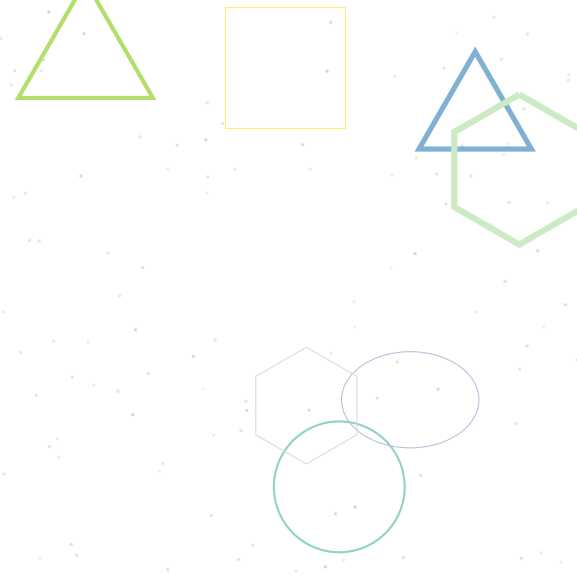[{"shape": "circle", "thickness": 1, "radius": 0.57, "center": [0.587, 0.156]}, {"shape": "oval", "thickness": 0.5, "radius": 0.59, "center": [0.71, 0.307]}, {"shape": "triangle", "thickness": 2.5, "radius": 0.56, "center": [0.823, 0.797]}, {"shape": "triangle", "thickness": 2, "radius": 0.67, "center": [0.148, 0.897]}, {"shape": "hexagon", "thickness": 0.5, "radius": 0.51, "center": [0.53, 0.297]}, {"shape": "hexagon", "thickness": 3, "radius": 0.65, "center": [0.899, 0.706]}, {"shape": "square", "thickness": 0.5, "radius": 0.52, "center": [0.493, 0.882]}]